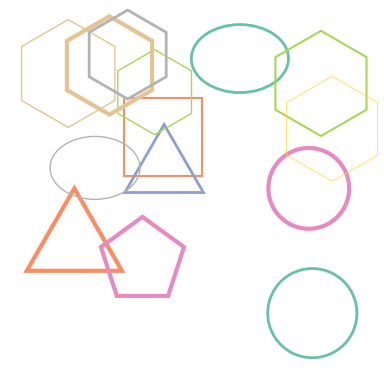[{"shape": "circle", "thickness": 2, "radius": 0.58, "center": [0.811, 0.187]}, {"shape": "oval", "thickness": 2, "radius": 0.63, "center": [0.623, 0.848]}, {"shape": "triangle", "thickness": 3, "radius": 0.71, "center": [0.193, 0.368]}, {"shape": "square", "thickness": 1.5, "radius": 0.51, "center": [0.423, 0.645]}, {"shape": "triangle", "thickness": 2, "radius": 0.59, "center": [0.426, 0.559]}, {"shape": "circle", "thickness": 3, "radius": 0.52, "center": [0.802, 0.511]}, {"shape": "pentagon", "thickness": 3, "radius": 0.57, "center": [0.37, 0.323]}, {"shape": "hexagon", "thickness": 1, "radius": 0.55, "center": [0.402, 0.761]}, {"shape": "hexagon", "thickness": 1.5, "radius": 0.68, "center": [0.834, 0.783]}, {"shape": "hexagon", "thickness": 0.5, "radius": 0.68, "center": [0.863, 0.665]}, {"shape": "hexagon", "thickness": 1, "radius": 0.7, "center": [0.177, 0.809]}, {"shape": "hexagon", "thickness": 3, "radius": 0.64, "center": [0.284, 0.83]}, {"shape": "oval", "thickness": 1, "radius": 0.58, "center": [0.247, 0.564]}, {"shape": "hexagon", "thickness": 2, "radius": 0.58, "center": [0.332, 0.858]}]